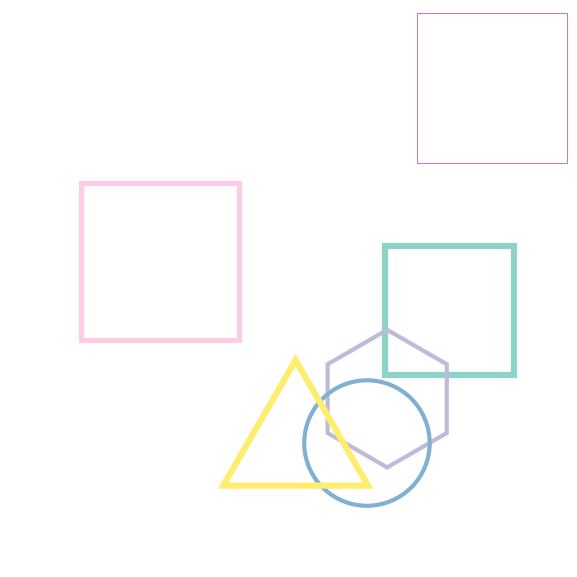[{"shape": "square", "thickness": 3, "radius": 0.56, "center": [0.778, 0.462]}, {"shape": "hexagon", "thickness": 2, "radius": 0.6, "center": [0.67, 0.309]}, {"shape": "circle", "thickness": 2, "radius": 0.54, "center": [0.635, 0.232]}, {"shape": "square", "thickness": 2.5, "radius": 0.68, "center": [0.277, 0.546]}, {"shape": "square", "thickness": 0.5, "radius": 0.65, "center": [0.851, 0.846]}, {"shape": "triangle", "thickness": 3, "radius": 0.72, "center": [0.512, 0.231]}]